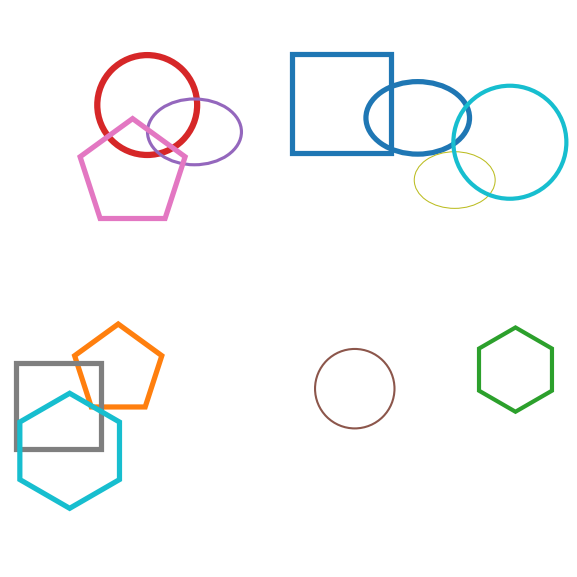[{"shape": "oval", "thickness": 2.5, "radius": 0.45, "center": [0.723, 0.795]}, {"shape": "square", "thickness": 2.5, "radius": 0.43, "center": [0.591, 0.82]}, {"shape": "pentagon", "thickness": 2.5, "radius": 0.4, "center": [0.205, 0.359]}, {"shape": "hexagon", "thickness": 2, "radius": 0.36, "center": [0.893, 0.359]}, {"shape": "circle", "thickness": 3, "radius": 0.43, "center": [0.255, 0.817]}, {"shape": "oval", "thickness": 1.5, "radius": 0.41, "center": [0.337, 0.771]}, {"shape": "circle", "thickness": 1, "radius": 0.34, "center": [0.614, 0.326]}, {"shape": "pentagon", "thickness": 2.5, "radius": 0.48, "center": [0.23, 0.698]}, {"shape": "square", "thickness": 2.5, "radius": 0.37, "center": [0.101, 0.296]}, {"shape": "oval", "thickness": 0.5, "radius": 0.35, "center": [0.787, 0.687]}, {"shape": "circle", "thickness": 2, "radius": 0.49, "center": [0.883, 0.753]}, {"shape": "hexagon", "thickness": 2.5, "radius": 0.5, "center": [0.121, 0.219]}]